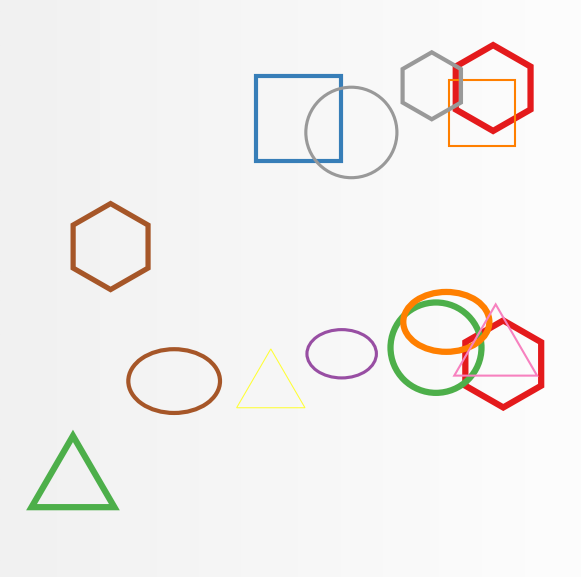[{"shape": "hexagon", "thickness": 3, "radius": 0.38, "center": [0.866, 0.369]}, {"shape": "hexagon", "thickness": 3, "radius": 0.37, "center": [0.848, 0.847]}, {"shape": "square", "thickness": 2, "radius": 0.37, "center": [0.514, 0.794]}, {"shape": "triangle", "thickness": 3, "radius": 0.41, "center": [0.126, 0.162]}, {"shape": "circle", "thickness": 3, "radius": 0.39, "center": [0.75, 0.397]}, {"shape": "oval", "thickness": 1.5, "radius": 0.3, "center": [0.588, 0.387]}, {"shape": "oval", "thickness": 3, "radius": 0.37, "center": [0.768, 0.442]}, {"shape": "square", "thickness": 1, "radius": 0.29, "center": [0.829, 0.804]}, {"shape": "triangle", "thickness": 0.5, "radius": 0.34, "center": [0.466, 0.327]}, {"shape": "hexagon", "thickness": 2.5, "radius": 0.37, "center": [0.19, 0.572]}, {"shape": "oval", "thickness": 2, "radius": 0.39, "center": [0.3, 0.339]}, {"shape": "triangle", "thickness": 1, "radius": 0.41, "center": [0.853, 0.39]}, {"shape": "circle", "thickness": 1.5, "radius": 0.39, "center": [0.605, 0.77]}, {"shape": "hexagon", "thickness": 2, "radius": 0.29, "center": [0.743, 0.851]}]